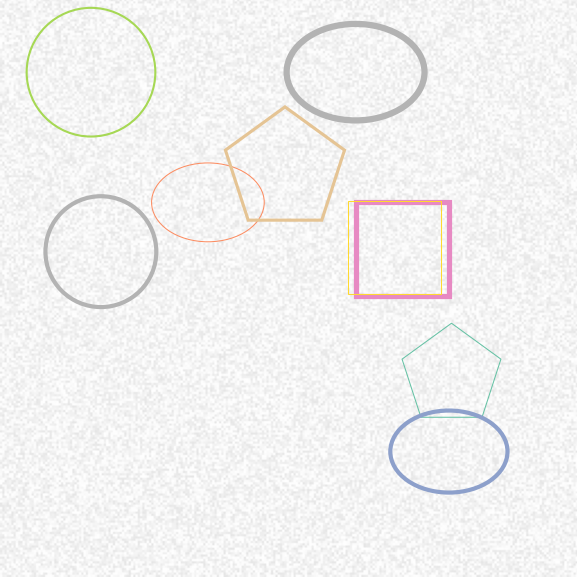[{"shape": "pentagon", "thickness": 0.5, "radius": 0.45, "center": [0.782, 0.349]}, {"shape": "oval", "thickness": 0.5, "radius": 0.49, "center": [0.36, 0.649]}, {"shape": "oval", "thickness": 2, "radius": 0.51, "center": [0.777, 0.217]}, {"shape": "square", "thickness": 2.5, "radius": 0.4, "center": [0.697, 0.568]}, {"shape": "circle", "thickness": 1, "radius": 0.56, "center": [0.158, 0.874]}, {"shape": "square", "thickness": 0.5, "radius": 0.4, "center": [0.683, 0.57]}, {"shape": "pentagon", "thickness": 1.5, "radius": 0.54, "center": [0.493, 0.706]}, {"shape": "oval", "thickness": 3, "radius": 0.6, "center": [0.616, 0.874]}, {"shape": "circle", "thickness": 2, "radius": 0.48, "center": [0.175, 0.563]}]